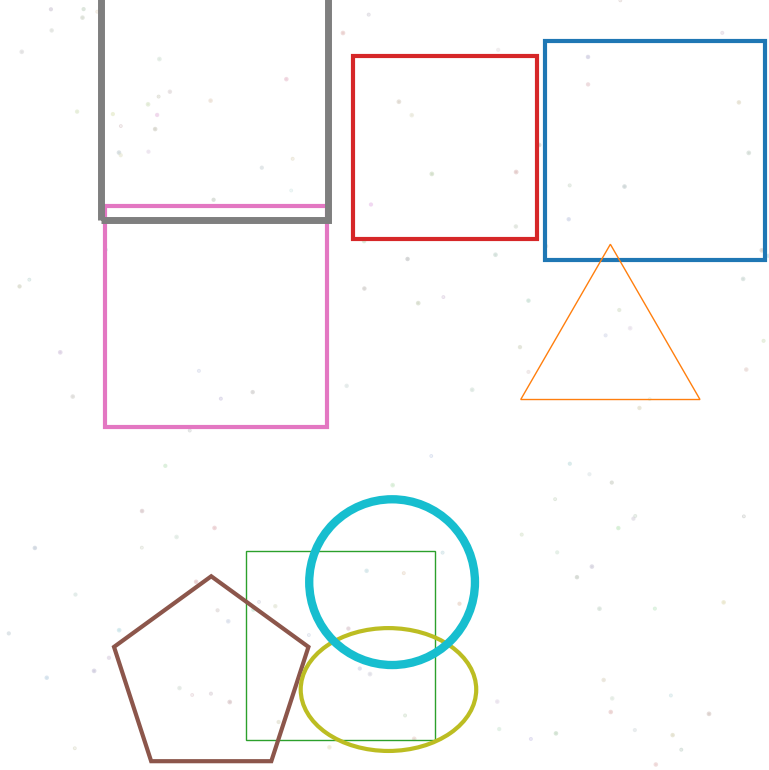[{"shape": "square", "thickness": 1.5, "radius": 0.71, "center": [0.851, 0.805]}, {"shape": "triangle", "thickness": 0.5, "radius": 0.67, "center": [0.793, 0.548]}, {"shape": "square", "thickness": 0.5, "radius": 0.62, "center": [0.442, 0.162]}, {"shape": "square", "thickness": 1.5, "radius": 0.59, "center": [0.578, 0.809]}, {"shape": "pentagon", "thickness": 1.5, "radius": 0.66, "center": [0.274, 0.119]}, {"shape": "square", "thickness": 1.5, "radius": 0.72, "center": [0.281, 0.589]}, {"shape": "square", "thickness": 2.5, "radius": 0.74, "center": [0.279, 0.862]}, {"shape": "oval", "thickness": 1.5, "radius": 0.57, "center": [0.505, 0.105]}, {"shape": "circle", "thickness": 3, "radius": 0.54, "center": [0.509, 0.244]}]